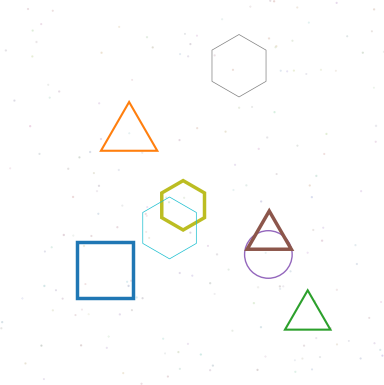[{"shape": "square", "thickness": 2.5, "radius": 0.36, "center": [0.272, 0.297]}, {"shape": "triangle", "thickness": 1.5, "radius": 0.42, "center": [0.335, 0.651]}, {"shape": "triangle", "thickness": 1.5, "radius": 0.34, "center": [0.799, 0.178]}, {"shape": "circle", "thickness": 1, "radius": 0.31, "center": [0.697, 0.339]}, {"shape": "triangle", "thickness": 2.5, "radius": 0.33, "center": [0.699, 0.386]}, {"shape": "hexagon", "thickness": 0.5, "radius": 0.41, "center": [0.621, 0.829]}, {"shape": "hexagon", "thickness": 2.5, "radius": 0.32, "center": [0.476, 0.467]}, {"shape": "hexagon", "thickness": 0.5, "radius": 0.4, "center": [0.44, 0.408]}]